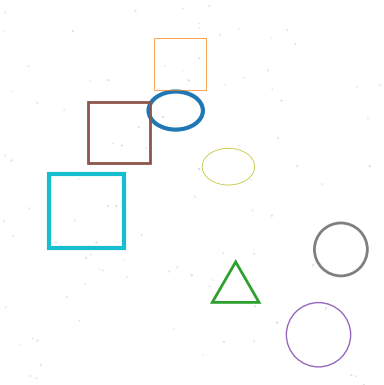[{"shape": "oval", "thickness": 3, "radius": 0.35, "center": [0.456, 0.713]}, {"shape": "square", "thickness": 0.5, "radius": 0.34, "center": [0.467, 0.834]}, {"shape": "triangle", "thickness": 2, "radius": 0.35, "center": [0.612, 0.25]}, {"shape": "circle", "thickness": 1, "radius": 0.42, "center": [0.827, 0.131]}, {"shape": "square", "thickness": 2, "radius": 0.4, "center": [0.309, 0.657]}, {"shape": "circle", "thickness": 2, "radius": 0.34, "center": [0.885, 0.352]}, {"shape": "oval", "thickness": 0.5, "radius": 0.34, "center": [0.593, 0.567]}, {"shape": "square", "thickness": 3, "radius": 0.48, "center": [0.224, 0.452]}]